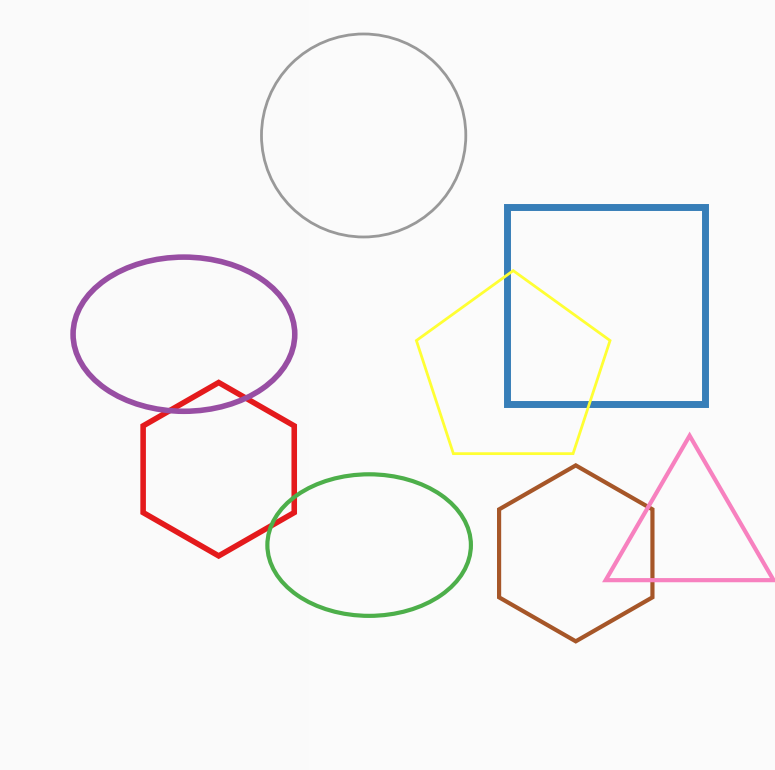[{"shape": "hexagon", "thickness": 2, "radius": 0.56, "center": [0.282, 0.391]}, {"shape": "square", "thickness": 2.5, "radius": 0.64, "center": [0.782, 0.603]}, {"shape": "oval", "thickness": 1.5, "radius": 0.66, "center": [0.476, 0.292]}, {"shape": "oval", "thickness": 2, "radius": 0.72, "center": [0.237, 0.566]}, {"shape": "pentagon", "thickness": 1, "radius": 0.66, "center": [0.662, 0.517]}, {"shape": "hexagon", "thickness": 1.5, "radius": 0.57, "center": [0.743, 0.281]}, {"shape": "triangle", "thickness": 1.5, "radius": 0.63, "center": [0.89, 0.309]}, {"shape": "circle", "thickness": 1, "radius": 0.66, "center": [0.469, 0.824]}]